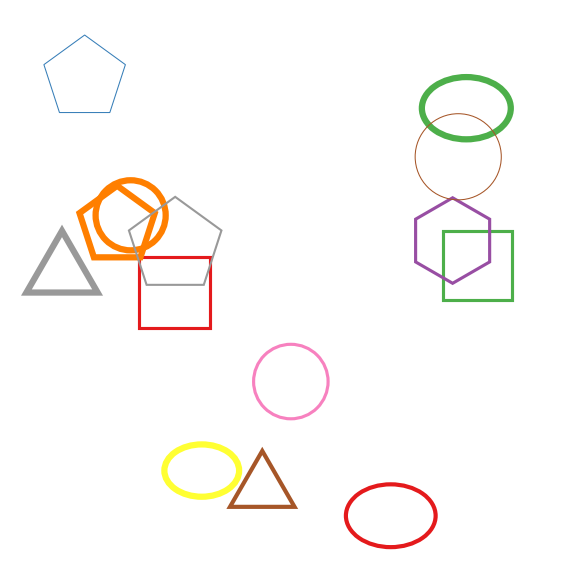[{"shape": "square", "thickness": 1.5, "radius": 0.31, "center": [0.302, 0.493]}, {"shape": "oval", "thickness": 2, "radius": 0.39, "center": [0.677, 0.106]}, {"shape": "pentagon", "thickness": 0.5, "radius": 0.37, "center": [0.147, 0.864]}, {"shape": "oval", "thickness": 3, "radius": 0.38, "center": [0.807, 0.812]}, {"shape": "square", "thickness": 1.5, "radius": 0.3, "center": [0.827, 0.539]}, {"shape": "hexagon", "thickness": 1.5, "radius": 0.37, "center": [0.784, 0.583]}, {"shape": "pentagon", "thickness": 3, "radius": 0.34, "center": [0.203, 0.609]}, {"shape": "circle", "thickness": 3, "radius": 0.3, "center": [0.226, 0.626]}, {"shape": "oval", "thickness": 3, "radius": 0.32, "center": [0.349, 0.184]}, {"shape": "circle", "thickness": 0.5, "radius": 0.37, "center": [0.793, 0.728]}, {"shape": "triangle", "thickness": 2, "radius": 0.32, "center": [0.454, 0.154]}, {"shape": "circle", "thickness": 1.5, "radius": 0.32, "center": [0.504, 0.338]}, {"shape": "pentagon", "thickness": 1, "radius": 0.42, "center": [0.303, 0.574]}, {"shape": "triangle", "thickness": 3, "radius": 0.36, "center": [0.107, 0.528]}]